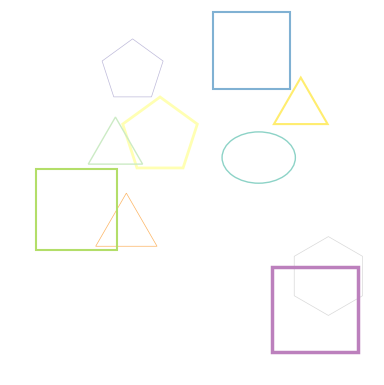[{"shape": "oval", "thickness": 1, "radius": 0.48, "center": [0.672, 0.591]}, {"shape": "pentagon", "thickness": 2, "radius": 0.51, "center": [0.416, 0.646]}, {"shape": "pentagon", "thickness": 0.5, "radius": 0.42, "center": [0.344, 0.816]}, {"shape": "square", "thickness": 1.5, "radius": 0.5, "center": [0.653, 0.87]}, {"shape": "triangle", "thickness": 0.5, "radius": 0.46, "center": [0.328, 0.406]}, {"shape": "square", "thickness": 1.5, "radius": 0.53, "center": [0.198, 0.456]}, {"shape": "hexagon", "thickness": 0.5, "radius": 0.51, "center": [0.853, 0.283]}, {"shape": "square", "thickness": 2.5, "radius": 0.56, "center": [0.818, 0.197]}, {"shape": "triangle", "thickness": 1, "radius": 0.41, "center": [0.3, 0.614]}, {"shape": "triangle", "thickness": 1.5, "radius": 0.4, "center": [0.781, 0.718]}]